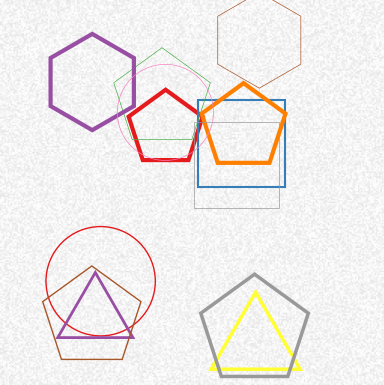[{"shape": "pentagon", "thickness": 3, "radius": 0.51, "center": [0.43, 0.666]}, {"shape": "circle", "thickness": 1, "radius": 0.71, "center": [0.261, 0.27]}, {"shape": "square", "thickness": 1.5, "radius": 0.57, "center": [0.626, 0.628]}, {"shape": "pentagon", "thickness": 0.5, "radius": 0.66, "center": [0.421, 0.744]}, {"shape": "triangle", "thickness": 2, "radius": 0.56, "center": [0.248, 0.179]}, {"shape": "hexagon", "thickness": 3, "radius": 0.62, "center": [0.24, 0.787]}, {"shape": "pentagon", "thickness": 3, "radius": 0.57, "center": [0.633, 0.67]}, {"shape": "triangle", "thickness": 2.5, "radius": 0.67, "center": [0.664, 0.108]}, {"shape": "pentagon", "thickness": 1, "radius": 0.67, "center": [0.238, 0.175]}, {"shape": "hexagon", "thickness": 0.5, "radius": 0.62, "center": [0.673, 0.896]}, {"shape": "circle", "thickness": 0.5, "radius": 0.62, "center": [0.43, 0.708]}, {"shape": "square", "thickness": 0.5, "radius": 0.56, "center": [0.614, 0.571]}, {"shape": "pentagon", "thickness": 2.5, "radius": 0.73, "center": [0.661, 0.141]}]